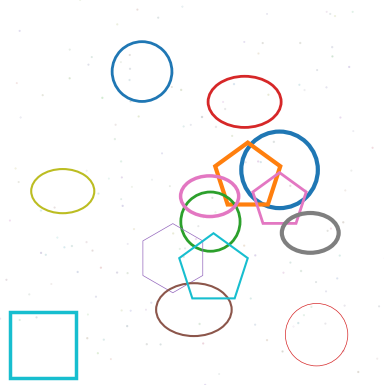[{"shape": "circle", "thickness": 2, "radius": 0.39, "center": [0.369, 0.814]}, {"shape": "circle", "thickness": 3, "radius": 0.5, "center": [0.726, 0.559]}, {"shape": "pentagon", "thickness": 3, "radius": 0.44, "center": [0.643, 0.541]}, {"shape": "circle", "thickness": 2, "radius": 0.38, "center": [0.547, 0.424]}, {"shape": "circle", "thickness": 0.5, "radius": 0.41, "center": [0.822, 0.131]}, {"shape": "oval", "thickness": 2, "radius": 0.47, "center": [0.635, 0.735]}, {"shape": "hexagon", "thickness": 0.5, "radius": 0.45, "center": [0.449, 0.329]}, {"shape": "oval", "thickness": 1.5, "radius": 0.49, "center": [0.504, 0.196]}, {"shape": "oval", "thickness": 2.5, "radius": 0.38, "center": [0.544, 0.49]}, {"shape": "pentagon", "thickness": 2, "radius": 0.36, "center": [0.726, 0.479]}, {"shape": "oval", "thickness": 3, "radius": 0.37, "center": [0.806, 0.395]}, {"shape": "oval", "thickness": 1.5, "radius": 0.41, "center": [0.163, 0.504]}, {"shape": "pentagon", "thickness": 1.5, "radius": 0.47, "center": [0.555, 0.301]}, {"shape": "square", "thickness": 2.5, "radius": 0.43, "center": [0.112, 0.104]}]